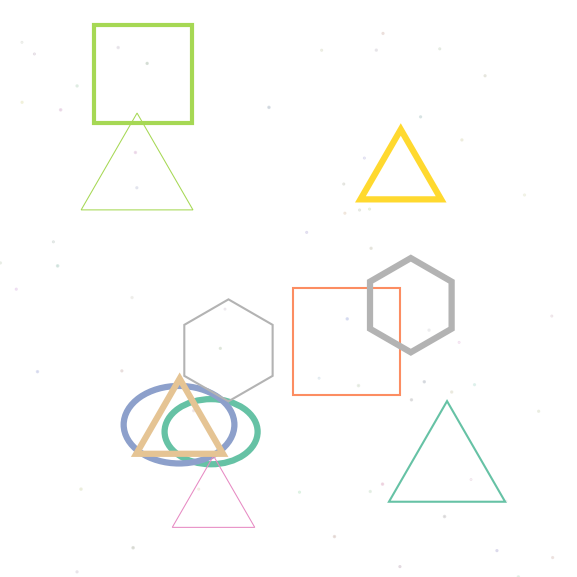[{"shape": "triangle", "thickness": 1, "radius": 0.58, "center": [0.774, 0.188]}, {"shape": "oval", "thickness": 3, "radius": 0.4, "center": [0.366, 0.252]}, {"shape": "square", "thickness": 1, "radius": 0.46, "center": [0.6, 0.408]}, {"shape": "oval", "thickness": 3, "radius": 0.48, "center": [0.31, 0.264]}, {"shape": "triangle", "thickness": 0.5, "radius": 0.41, "center": [0.37, 0.127]}, {"shape": "triangle", "thickness": 0.5, "radius": 0.56, "center": [0.237, 0.692]}, {"shape": "square", "thickness": 2, "radius": 0.43, "center": [0.248, 0.871]}, {"shape": "triangle", "thickness": 3, "radius": 0.4, "center": [0.694, 0.694]}, {"shape": "triangle", "thickness": 3, "radius": 0.43, "center": [0.311, 0.257]}, {"shape": "hexagon", "thickness": 3, "radius": 0.41, "center": [0.711, 0.471]}, {"shape": "hexagon", "thickness": 1, "radius": 0.44, "center": [0.396, 0.392]}]